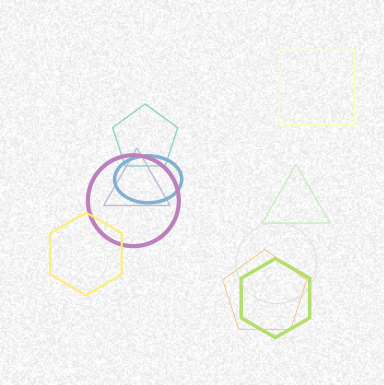[{"shape": "pentagon", "thickness": 1, "radius": 0.44, "center": [0.377, 0.641]}, {"shape": "square", "thickness": 1, "radius": 0.49, "center": [0.822, 0.775]}, {"shape": "triangle", "thickness": 1, "radius": 0.5, "center": [0.356, 0.516]}, {"shape": "oval", "thickness": 2.5, "radius": 0.44, "center": [0.385, 0.534]}, {"shape": "pentagon", "thickness": 0.5, "radius": 0.57, "center": [0.688, 0.237]}, {"shape": "hexagon", "thickness": 2.5, "radius": 0.51, "center": [0.715, 0.226]}, {"shape": "circle", "thickness": 0.5, "radius": 0.52, "center": [0.718, 0.316]}, {"shape": "circle", "thickness": 3, "radius": 0.59, "center": [0.346, 0.479]}, {"shape": "triangle", "thickness": 1, "radius": 0.51, "center": [0.769, 0.472]}, {"shape": "hexagon", "thickness": 1.5, "radius": 0.54, "center": [0.223, 0.341]}]